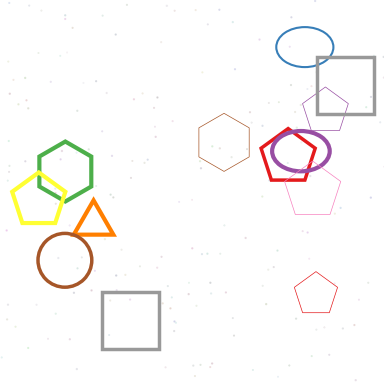[{"shape": "pentagon", "thickness": 0.5, "radius": 0.3, "center": [0.821, 0.236]}, {"shape": "pentagon", "thickness": 2.5, "radius": 0.37, "center": [0.748, 0.592]}, {"shape": "oval", "thickness": 1.5, "radius": 0.37, "center": [0.792, 0.878]}, {"shape": "hexagon", "thickness": 3, "radius": 0.39, "center": [0.17, 0.554]}, {"shape": "pentagon", "thickness": 0.5, "radius": 0.31, "center": [0.845, 0.712]}, {"shape": "oval", "thickness": 3, "radius": 0.37, "center": [0.782, 0.607]}, {"shape": "triangle", "thickness": 3, "radius": 0.3, "center": [0.243, 0.42]}, {"shape": "pentagon", "thickness": 3, "radius": 0.36, "center": [0.101, 0.479]}, {"shape": "circle", "thickness": 2.5, "radius": 0.35, "center": [0.169, 0.324]}, {"shape": "hexagon", "thickness": 0.5, "radius": 0.38, "center": [0.582, 0.63]}, {"shape": "pentagon", "thickness": 0.5, "radius": 0.38, "center": [0.812, 0.505]}, {"shape": "square", "thickness": 2.5, "radius": 0.37, "center": [0.338, 0.168]}, {"shape": "square", "thickness": 2.5, "radius": 0.37, "center": [0.897, 0.778]}]